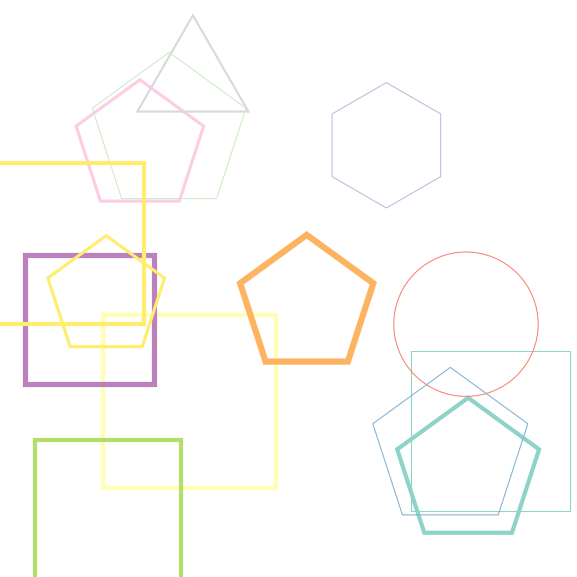[{"shape": "square", "thickness": 0.5, "radius": 0.69, "center": [0.849, 0.253]}, {"shape": "pentagon", "thickness": 2, "radius": 0.65, "center": [0.811, 0.181]}, {"shape": "square", "thickness": 2, "radius": 0.75, "center": [0.327, 0.304]}, {"shape": "hexagon", "thickness": 0.5, "radius": 0.54, "center": [0.669, 0.748]}, {"shape": "circle", "thickness": 0.5, "radius": 0.63, "center": [0.807, 0.438]}, {"shape": "pentagon", "thickness": 0.5, "radius": 0.71, "center": [0.78, 0.222]}, {"shape": "pentagon", "thickness": 3, "radius": 0.61, "center": [0.531, 0.471]}, {"shape": "square", "thickness": 2, "radius": 0.63, "center": [0.187, 0.111]}, {"shape": "pentagon", "thickness": 1.5, "radius": 0.58, "center": [0.242, 0.745]}, {"shape": "triangle", "thickness": 1, "radius": 0.56, "center": [0.334, 0.861]}, {"shape": "square", "thickness": 2.5, "radius": 0.56, "center": [0.155, 0.446]}, {"shape": "pentagon", "thickness": 0.5, "radius": 0.7, "center": [0.293, 0.769]}, {"shape": "square", "thickness": 2, "radius": 0.7, "center": [0.111, 0.578]}, {"shape": "pentagon", "thickness": 1.5, "radius": 0.53, "center": [0.184, 0.485]}]